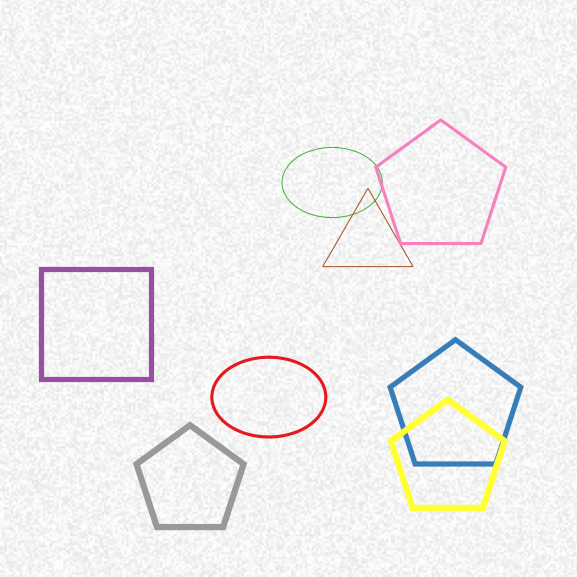[{"shape": "oval", "thickness": 1.5, "radius": 0.49, "center": [0.466, 0.311]}, {"shape": "pentagon", "thickness": 2.5, "radius": 0.59, "center": [0.789, 0.292]}, {"shape": "oval", "thickness": 0.5, "radius": 0.43, "center": [0.575, 0.683]}, {"shape": "square", "thickness": 2.5, "radius": 0.48, "center": [0.167, 0.438]}, {"shape": "pentagon", "thickness": 3, "radius": 0.52, "center": [0.775, 0.203]}, {"shape": "triangle", "thickness": 0.5, "radius": 0.45, "center": [0.637, 0.583]}, {"shape": "pentagon", "thickness": 1.5, "radius": 0.59, "center": [0.763, 0.673]}, {"shape": "pentagon", "thickness": 3, "radius": 0.49, "center": [0.329, 0.165]}]